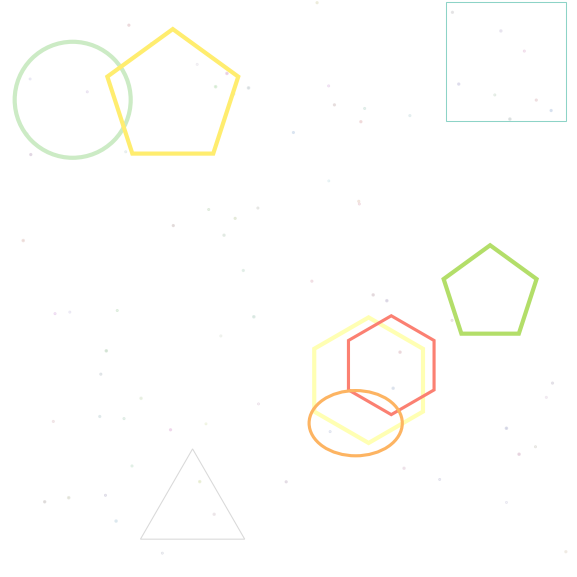[{"shape": "square", "thickness": 0.5, "radius": 0.52, "center": [0.876, 0.893]}, {"shape": "hexagon", "thickness": 2, "radius": 0.54, "center": [0.638, 0.341]}, {"shape": "hexagon", "thickness": 1.5, "radius": 0.43, "center": [0.678, 0.367]}, {"shape": "oval", "thickness": 1.5, "radius": 0.4, "center": [0.616, 0.266]}, {"shape": "pentagon", "thickness": 2, "radius": 0.42, "center": [0.849, 0.49]}, {"shape": "triangle", "thickness": 0.5, "radius": 0.52, "center": [0.333, 0.118]}, {"shape": "circle", "thickness": 2, "radius": 0.5, "center": [0.126, 0.826]}, {"shape": "pentagon", "thickness": 2, "radius": 0.6, "center": [0.299, 0.83]}]